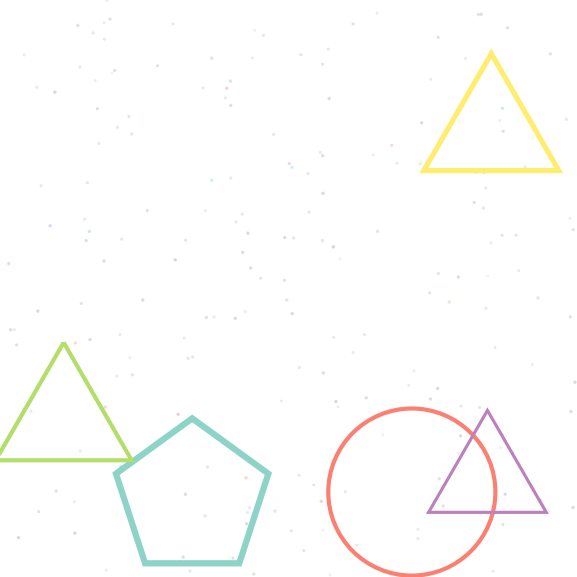[{"shape": "pentagon", "thickness": 3, "radius": 0.69, "center": [0.333, 0.136]}, {"shape": "circle", "thickness": 2, "radius": 0.72, "center": [0.713, 0.147]}, {"shape": "triangle", "thickness": 2, "radius": 0.68, "center": [0.11, 0.27]}, {"shape": "triangle", "thickness": 1.5, "radius": 0.59, "center": [0.844, 0.171]}, {"shape": "triangle", "thickness": 2.5, "radius": 0.67, "center": [0.851, 0.771]}]